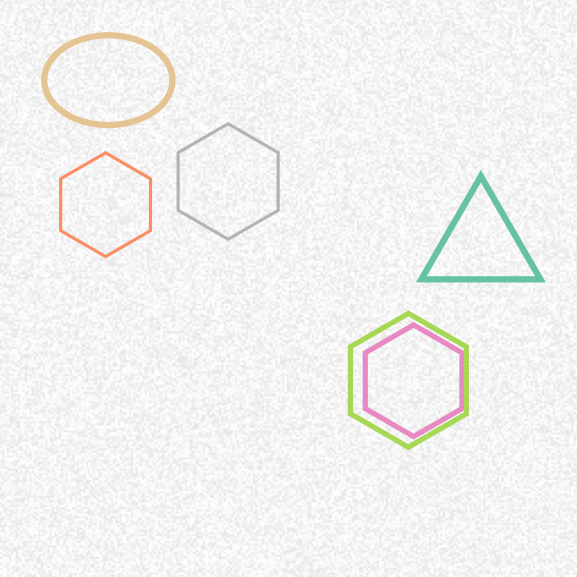[{"shape": "triangle", "thickness": 3, "radius": 0.6, "center": [0.833, 0.575]}, {"shape": "hexagon", "thickness": 1.5, "radius": 0.45, "center": [0.183, 0.645]}, {"shape": "hexagon", "thickness": 2.5, "radius": 0.48, "center": [0.716, 0.34]}, {"shape": "hexagon", "thickness": 2.5, "radius": 0.58, "center": [0.707, 0.341]}, {"shape": "oval", "thickness": 3, "radius": 0.56, "center": [0.188, 0.86]}, {"shape": "hexagon", "thickness": 1.5, "radius": 0.5, "center": [0.395, 0.685]}]